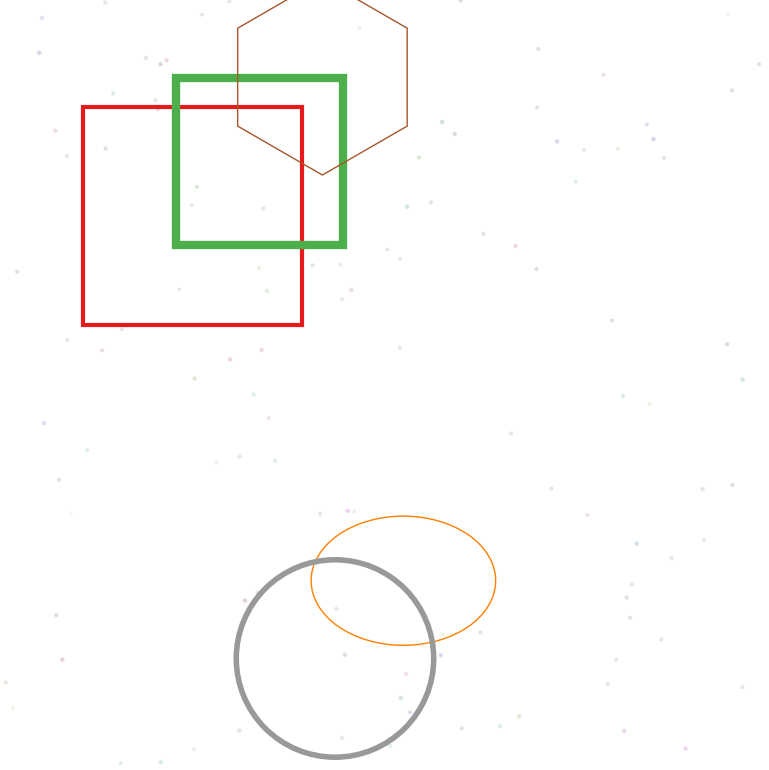[{"shape": "square", "thickness": 1.5, "radius": 0.71, "center": [0.25, 0.719]}, {"shape": "square", "thickness": 3, "radius": 0.54, "center": [0.337, 0.791]}, {"shape": "oval", "thickness": 0.5, "radius": 0.6, "center": [0.524, 0.246]}, {"shape": "hexagon", "thickness": 0.5, "radius": 0.64, "center": [0.419, 0.9]}, {"shape": "circle", "thickness": 2, "radius": 0.64, "center": [0.435, 0.145]}]